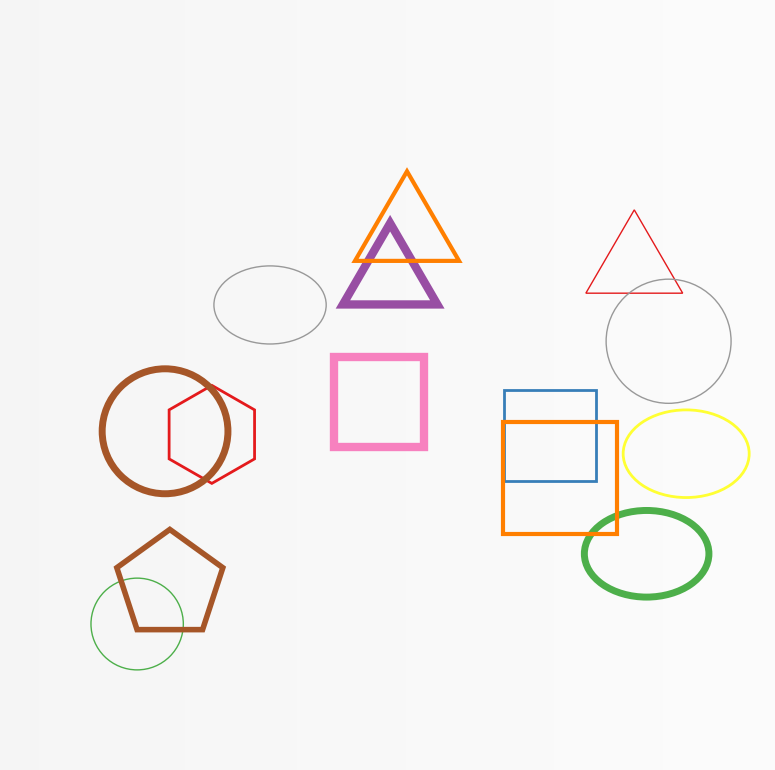[{"shape": "triangle", "thickness": 0.5, "radius": 0.36, "center": [0.818, 0.655]}, {"shape": "hexagon", "thickness": 1, "radius": 0.32, "center": [0.273, 0.436]}, {"shape": "square", "thickness": 1, "radius": 0.3, "center": [0.709, 0.435]}, {"shape": "oval", "thickness": 2.5, "radius": 0.4, "center": [0.834, 0.281]}, {"shape": "circle", "thickness": 0.5, "radius": 0.3, "center": [0.177, 0.19]}, {"shape": "triangle", "thickness": 3, "radius": 0.35, "center": [0.503, 0.64]}, {"shape": "square", "thickness": 1.5, "radius": 0.37, "center": [0.723, 0.379]}, {"shape": "triangle", "thickness": 1.5, "radius": 0.39, "center": [0.525, 0.7]}, {"shape": "oval", "thickness": 1, "radius": 0.41, "center": [0.885, 0.411]}, {"shape": "circle", "thickness": 2.5, "radius": 0.41, "center": [0.213, 0.44]}, {"shape": "pentagon", "thickness": 2, "radius": 0.36, "center": [0.219, 0.24]}, {"shape": "square", "thickness": 3, "radius": 0.29, "center": [0.489, 0.478]}, {"shape": "oval", "thickness": 0.5, "radius": 0.36, "center": [0.348, 0.604]}, {"shape": "circle", "thickness": 0.5, "radius": 0.4, "center": [0.863, 0.557]}]